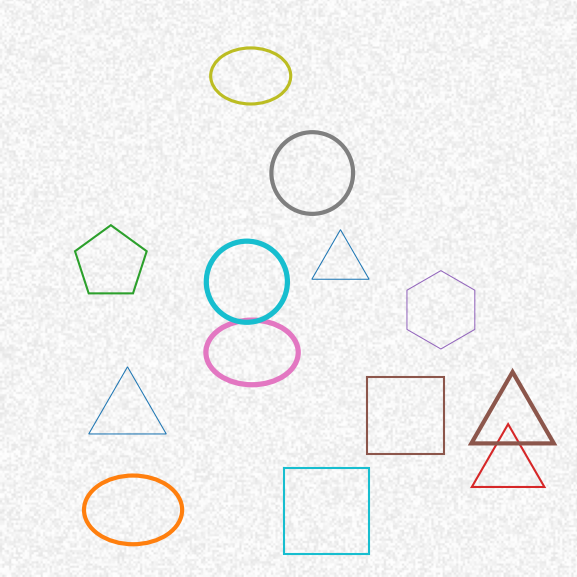[{"shape": "triangle", "thickness": 0.5, "radius": 0.39, "center": [0.221, 0.286]}, {"shape": "triangle", "thickness": 0.5, "radius": 0.29, "center": [0.59, 0.544]}, {"shape": "oval", "thickness": 2, "radius": 0.42, "center": [0.23, 0.116]}, {"shape": "pentagon", "thickness": 1, "radius": 0.33, "center": [0.192, 0.544]}, {"shape": "triangle", "thickness": 1, "radius": 0.36, "center": [0.88, 0.192]}, {"shape": "hexagon", "thickness": 0.5, "radius": 0.34, "center": [0.763, 0.463]}, {"shape": "square", "thickness": 1, "radius": 0.34, "center": [0.702, 0.28]}, {"shape": "triangle", "thickness": 2, "radius": 0.41, "center": [0.888, 0.273]}, {"shape": "oval", "thickness": 2.5, "radius": 0.4, "center": [0.436, 0.389]}, {"shape": "circle", "thickness": 2, "radius": 0.35, "center": [0.541, 0.7]}, {"shape": "oval", "thickness": 1.5, "radius": 0.35, "center": [0.434, 0.868]}, {"shape": "square", "thickness": 1, "radius": 0.37, "center": [0.566, 0.115]}, {"shape": "circle", "thickness": 2.5, "radius": 0.35, "center": [0.427, 0.511]}]